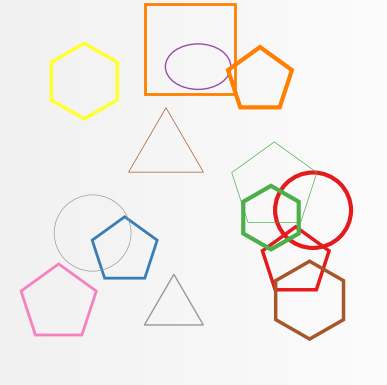[{"shape": "circle", "thickness": 3, "radius": 0.49, "center": [0.808, 0.454]}, {"shape": "pentagon", "thickness": 2.5, "radius": 0.45, "center": [0.763, 0.321]}, {"shape": "pentagon", "thickness": 2, "radius": 0.44, "center": [0.322, 0.349]}, {"shape": "pentagon", "thickness": 0.5, "radius": 0.58, "center": [0.708, 0.516]}, {"shape": "hexagon", "thickness": 3, "radius": 0.41, "center": [0.699, 0.435]}, {"shape": "oval", "thickness": 1, "radius": 0.42, "center": [0.511, 0.827]}, {"shape": "square", "thickness": 2, "radius": 0.59, "center": [0.49, 0.874]}, {"shape": "pentagon", "thickness": 3, "radius": 0.43, "center": [0.671, 0.791]}, {"shape": "hexagon", "thickness": 2.5, "radius": 0.49, "center": [0.217, 0.789]}, {"shape": "triangle", "thickness": 0.5, "radius": 0.56, "center": [0.428, 0.609]}, {"shape": "hexagon", "thickness": 2.5, "radius": 0.51, "center": [0.799, 0.22]}, {"shape": "pentagon", "thickness": 2, "radius": 0.51, "center": [0.151, 0.212]}, {"shape": "circle", "thickness": 0.5, "radius": 0.5, "center": [0.239, 0.395]}, {"shape": "triangle", "thickness": 1, "radius": 0.44, "center": [0.449, 0.2]}]